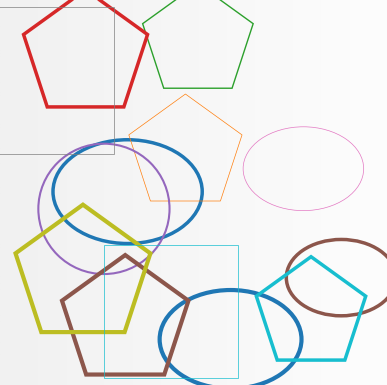[{"shape": "oval", "thickness": 3, "radius": 0.92, "center": [0.595, 0.119]}, {"shape": "oval", "thickness": 2.5, "radius": 0.96, "center": [0.329, 0.502]}, {"shape": "pentagon", "thickness": 0.5, "radius": 0.77, "center": [0.479, 0.602]}, {"shape": "pentagon", "thickness": 1, "radius": 0.75, "center": [0.511, 0.892]}, {"shape": "pentagon", "thickness": 2.5, "radius": 0.84, "center": [0.221, 0.858]}, {"shape": "circle", "thickness": 1.5, "radius": 0.85, "center": [0.268, 0.457]}, {"shape": "pentagon", "thickness": 3, "radius": 0.86, "center": [0.323, 0.166]}, {"shape": "oval", "thickness": 2.5, "radius": 0.71, "center": [0.881, 0.279]}, {"shape": "oval", "thickness": 0.5, "radius": 0.78, "center": [0.783, 0.562]}, {"shape": "square", "thickness": 0.5, "radius": 0.96, "center": [0.103, 0.791]}, {"shape": "pentagon", "thickness": 3, "radius": 0.91, "center": [0.214, 0.285]}, {"shape": "pentagon", "thickness": 2.5, "radius": 0.74, "center": [0.803, 0.185]}, {"shape": "square", "thickness": 0.5, "radius": 0.86, "center": [0.441, 0.19]}]